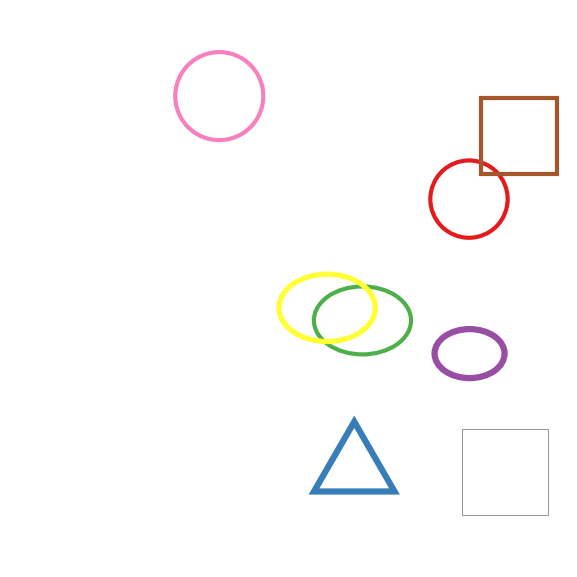[{"shape": "circle", "thickness": 2, "radius": 0.33, "center": [0.812, 0.654]}, {"shape": "triangle", "thickness": 3, "radius": 0.4, "center": [0.613, 0.188]}, {"shape": "oval", "thickness": 2, "radius": 0.42, "center": [0.628, 0.444]}, {"shape": "oval", "thickness": 3, "radius": 0.3, "center": [0.813, 0.387]}, {"shape": "oval", "thickness": 2.5, "radius": 0.42, "center": [0.566, 0.466]}, {"shape": "square", "thickness": 2, "radius": 0.33, "center": [0.898, 0.763]}, {"shape": "circle", "thickness": 2, "radius": 0.38, "center": [0.38, 0.833]}, {"shape": "square", "thickness": 0.5, "radius": 0.37, "center": [0.874, 0.181]}]